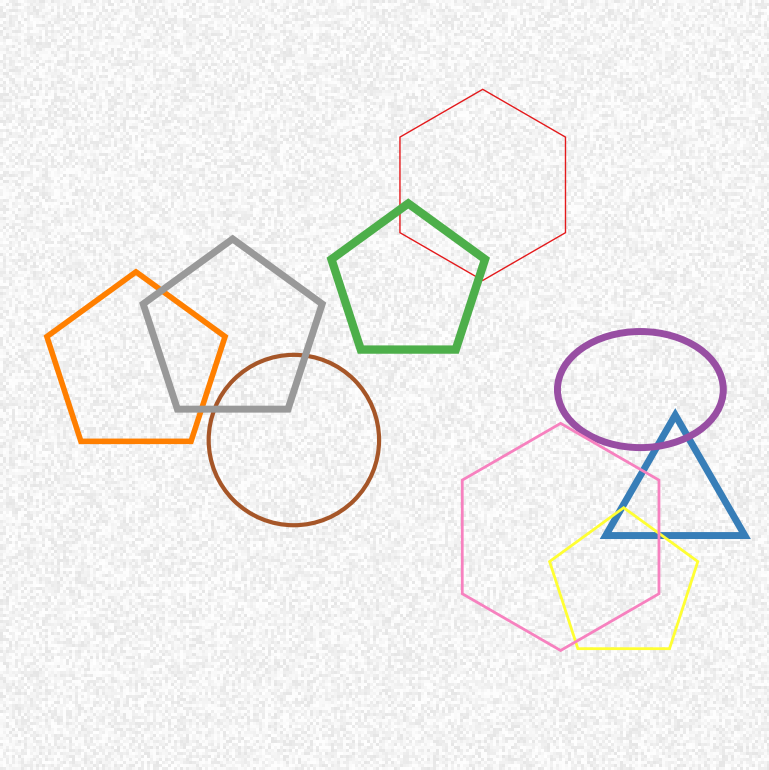[{"shape": "hexagon", "thickness": 0.5, "radius": 0.62, "center": [0.627, 0.76]}, {"shape": "triangle", "thickness": 2.5, "radius": 0.52, "center": [0.877, 0.357]}, {"shape": "pentagon", "thickness": 3, "radius": 0.52, "center": [0.53, 0.631]}, {"shape": "oval", "thickness": 2.5, "radius": 0.54, "center": [0.832, 0.494]}, {"shape": "pentagon", "thickness": 2, "radius": 0.61, "center": [0.177, 0.525]}, {"shape": "pentagon", "thickness": 1, "radius": 0.51, "center": [0.81, 0.239]}, {"shape": "circle", "thickness": 1.5, "radius": 0.55, "center": [0.382, 0.429]}, {"shape": "hexagon", "thickness": 1, "radius": 0.74, "center": [0.728, 0.303]}, {"shape": "pentagon", "thickness": 2.5, "radius": 0.61, "center": [0.302, 0.567]}]